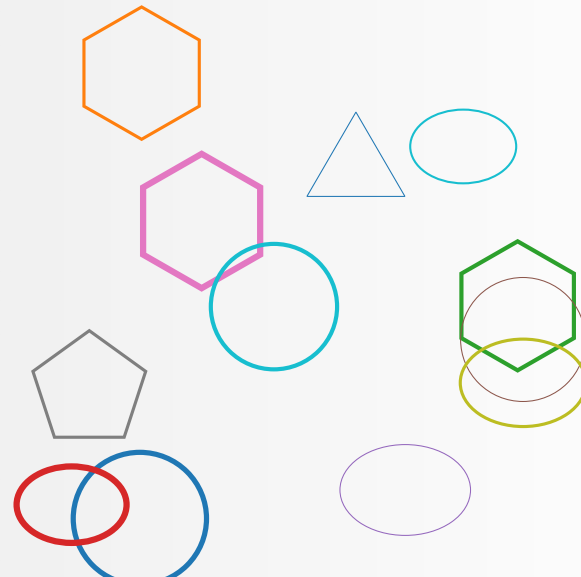[{"shape": "triangle", "thickness": 0.5, "radius": 0.49, "center": [0.612, 0.708]}, {"shape": "circle", "thickness": 2.5, "radius": 0.57, "center": [0.241, 0.101]}, {"shape": "hexagon", "thickness": 1.5, "radius": 0.57, "center": [0.244, 0.872]}, {"shape": "hexagon", "thickness": 2, "radius": 0.56, "center": [0.891, 0.47]}, {"shape": "oval", "thickness": 3, "radius": 0.47, "center": [0.123, 0.125]}, {"shape": "oval", "thickness": 0.5, "radius": 0.56, "center": [0.697, 0.151]}, {"shape": "circle", "thickness": 0.5, "radius": 0.54, "center": [0.9, 0.411]}, {"shape": "hexagon", "thickness": 3, "radius": 0.58, "center": [0.347, 0.616]}, {"shape": "pentagon", "thickness": 1.5, "radius": 0.51, "center": [0.154, 0.325]}, {"shape": "oval", "thickness": 1.5, "radius": 0.54, "center": [0.9, 0.336]}, {"shape": "oval", "thickness": 1, "radius": 0.46, "center": [0.797, 0.745]}, {"shape": "circle", "thickness": 2, "radius": 0.54, "center": [0.471, 0.468]}]